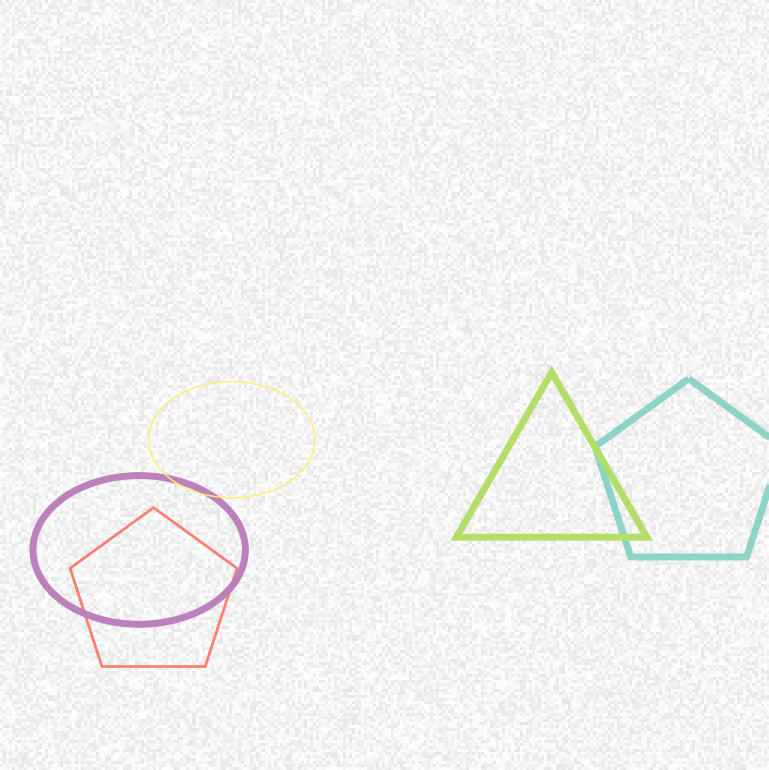[{"shape": "pentagon", "thickness": 2.5, "radius": 0.64, "center": [0.894, 0.38]}, {"shape": "pentagon", "thickness": 1, "radius": 0.57, "center": [0.199, 0.227]}, {"shape": "triangle", "thickness": 2.5, "radius": 0.71, "center": [0.716, 0.374]}, {"shape": "oval", "thickness": 2.5, "radius": 0.69, "center": [0.181, 0.286]}, {"shape": "oval", "thickness": 0.5, "radius": 0.54, "center": [0.301, 0.429]}]